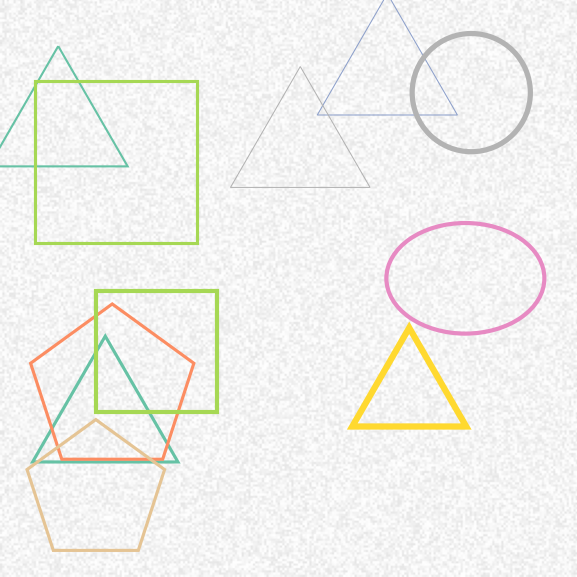[{"shape": "triangle", "thickness": 1, "radius": 0.69, "center": [0.101, 0.78]}, {"shape": "triangle", "thickness": 1.5, "radius": 0.73, "center": [0.182, 0.272]}, {"shape": "pentagon", "thickness": 1.5, "radius": 0.74, "center": [0.194, 0.324]}, {"shape": "triangle", "thickness": 0.5, "radius": 0.7, "center": [0.671, 0.87]}, {"shape": "oval", "thickness": 2, "radius": 0.68, "center": [0.806, 0.517]}, {"shape": "square", "thickness": 1.5, "radius": 0.7, "center": [0.201, 0.718]}, {"shape": "square", "thickness": 2, "radius": 0.52, "center": [0.271, 0.391]}, {"shape": "triangle", "thickness": 3, "radius": 0.57, "center": [0.709, 0.318]}, {"shape": "pentagon", "thickness": 1.5, "radius": 0.63, "center": [0.166, 0.147]}, {"shape": "triangle", "thickness": 0.5, "radius": 0.7, "center": [0.52, 0.744]}, {"shape": "circle", "thickness": 2.5, "radius": 0.51, "center": [0.816, 0.839]}]